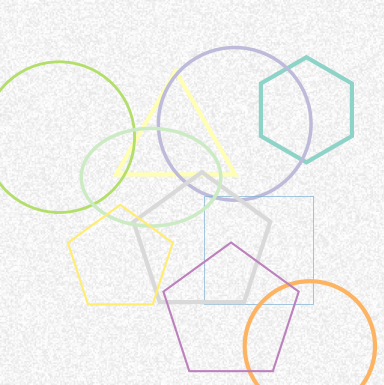[{"shape": "hexagon", "thickness": 3, "radius": 0.68, "center": [0.796, 0.715]}, {"shape": "triangle", "thickness": 3, "radius": 0.89, "center": [0.456, 0.636]}, {"shape": "circle", "thickness": 2.5, "radius": 0.99, "center": [0.61, 0.678]}, {"shape": "square", "thickness": 0.5, "radius": 0.71, "center": [0.671, 0.35]}, {"shape": "circle", "thickness": 3, "radius": 0.85, "center": [0.805, 0.1]}, {"shape": "circle", "thickness": 2, "radius": 0.98, "center": [0.154, 0.644]}, {"shape": "pentagon", "thickness": 3, "radius": 0.93, "center": [0.524, 0.366]}, {"shape": "pentagon", "thickness": 1.5, "radius": 0.92, "center": [0.6, 0.185]}, {"shape": "oval", "thickness": 2.5, "radius": 0.91, "center": [0.392, 0.54]}, {"shape": "pentagon", "thickness": 1.5, "radius": 0.72, "center": [0.313, 0.325]}]